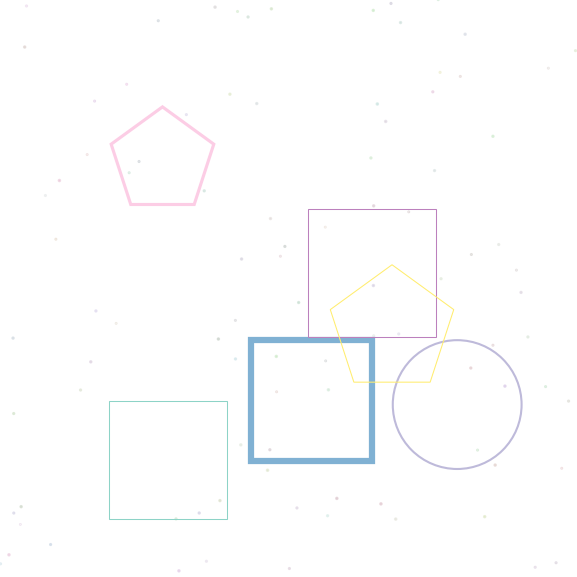[{"shape": "square", "thickness": 0.5, "radius": 0.51, "center": [0.291, 0.202]}, {"shape": "circle", "thickness": 1, "radius": 0.56, "center": [0.792, 0.299]}, {"shape": "square", "thickness": 3, "radius": 0.53, "center": [0.539, 0.305]}, {"shape": "pentagon", "thickness": 1.5, "radius": 0.47, "center": [0.281, 0.721]}, {"shape": "square", "thickness": 0.5, "radius": 0.56, "center": [0.644, 0.526]}, {"shape": "pentagon", "thickness": 0.5, "radius": 0.56, "center": [0.679, 0.428]}]